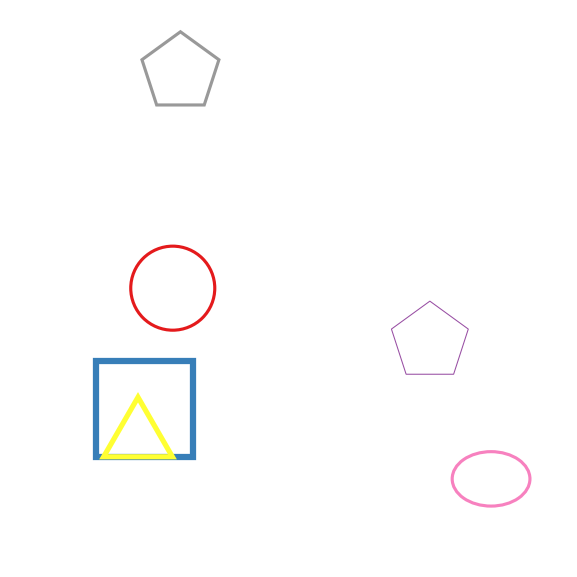[{"shape": "circle", "thickness": 1.5, "radius": 0.36, "center": [0.299, 0.5]}, {"shape": "square", "thickness": 3, "radius": 0.42, "center": [0.251, 0.291]}, {"shape": "pentagon", "thickness": 0.5, "radius": 0.35, "center": [0.744, 0.408]}, {"shape": "triangle", "thickness": 2.5, "radius": 0.34, "center": [0.239, 0.243]}, {"shape": "oval", "thickness": 1.5, "radius": 0.34, "center": [0.85, 0.17]}, {"shape": "pentagon", "thickness": 1.5, "radius": 0.35, "center": [0.312, 0.874]}]